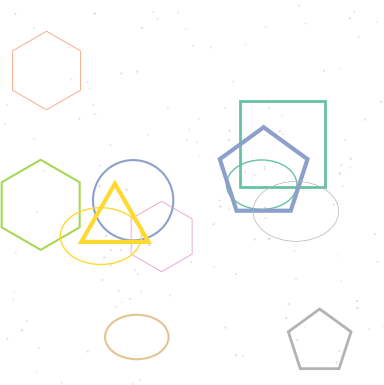[{"shape": "square", "thickness": 2, "radius": 0.56, "center": [0.734, 0.627]}, {"shape": "oval", "thickness": 1, "radius": 0.46, "center": [0.68, 0.52]}, {"shape": "hexagon", "thickness": 0.5, "radius": 0.51, "center": [0.121, 0.817]}, {"shape": "circle", "thickness": 1.5, "radius": 0.52, "center": [0.346, 0.48]}, {"shape": "pentagon", "thickness": 3, "radius": 0.6, "center": [0.685, 0.55]}, {"shape": "hexagon", "thickness": 0.5, "radius": 0.46, "center": [0.42, 0.386]}, {"shape": "hexagon", "thickness": 1.5, "radius": 0.58, "center": [0.106, 0.468]}, {"shape": "oval", "thickness": 1, "radius": 0.53, "center": [0.262, 0.387]}, {"shape": "triangle", "thickness": 3, "radius": 0.5, "center": [0.298, 0.422]}, {"shape": "oval", "thickness": 1.5, "radius": 0.41, "center": [0.355, 0.125]}, {"shape": "pentagon", "thickness": 2, "radius": 0.43, "center": [0.83, 0.112]}, {"shape": "oval", "thickness": 0.5, "radius": 0.56, "center": [0.768, 0.451]}]